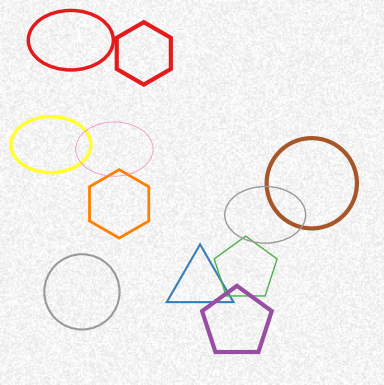[{"shape": "hexagon", "thickness": 3, "radius": 0.41, "center": [0.374, 0.861]}, {"shape": "oval", "thickness": 2.5, "radius": 0.55, "center": [0.184, 0.896]}, {"shape": "triangle", "thickness": 1.5, "radius": 0.5, "center": [0.52, 0.265]}, {"shape": "pentagon", "thickness": 1, "radius": 0.43, "center": [0.638, 0.301]}, {"shape": "pentagon", "thickness": 3, "radius": 0.48, "center": [0.615, 0.163]}, {"shape": "hexagon", "thickness": 2, "radius": 0.44, "center": [0.309, 0.47]}, {"shape": "oval", "thickness": 2.5, "radius": 0.52, "center": [0.132, 0.624]}, {"shape": "circle", "thickness": 3, "radius": 0.59, "center": [0.81, 0.524]}, {"shape": "oval", "thickness": 0.5, "radius": 0.5, "center": [0.297, 0.613]}, {"shape": "circle", "thickness": 1.5, "radius": 0.49, "center": [0.213, 0.242]}, {"shape": "oval", "thickness": 1, "radius": 0.53, "center": [0.689, 0.442]}]